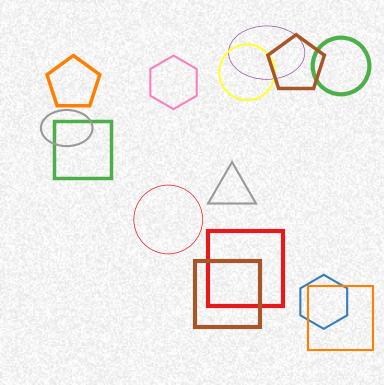[{"shape": "square", "thickness": 3, "radius": 0.49, "center": [0.637, 0.303]}, {"shape": "circle", "thickness": 0.5, "radius": 0.45, "center": [0.437, 0.43]}, {"shape": "hexagon", "thickness": 1.5, "radius": 0.35, "center": [0.841, 0.216]}, {"shape": "circle", "thickness": 3, "radius": 0.37, "center": [0.886, 0.829]}, {"shape": "square", "thickness": 2.5, "radius": 0.37, "center": [0.214, 0.611]}, {"shape": "oval", "thickness": 0.5, "radius": 0.5, "center": [0.693, 0.863]}, {"shape": "pentagon", "thickness": 2.5, "radius": 0.36, "center": [0.191, 0.784]}, {"shape": "square", "thickness": 1.5, "radius": 0.42, "center": [0.884, 0.174]}, {"shape": "circle", "thickness": 1.5, "radius": 0.36, "center": [0.642, 0.812]}, {"shape": "pentagon", "thickness": 2.5, "radius": 0.39, "center": [0.769, 0.833]}, {"shape": "square", "thickness": 3, "radius": 0.43, "center": [0.591, 0.236]}, {"shape": "hexagon", "thickness": 1.5, "radius": 0.35, "center": [0.451, 0.786]}, {"shape": "oval", "thickness": 1.5, "radius": 0.34, "center": [0.173, 0.667]}, {"shape": "triangle", "thickness": 1.5, "radius": 0.36, "center": [0.603, 0.507]}]